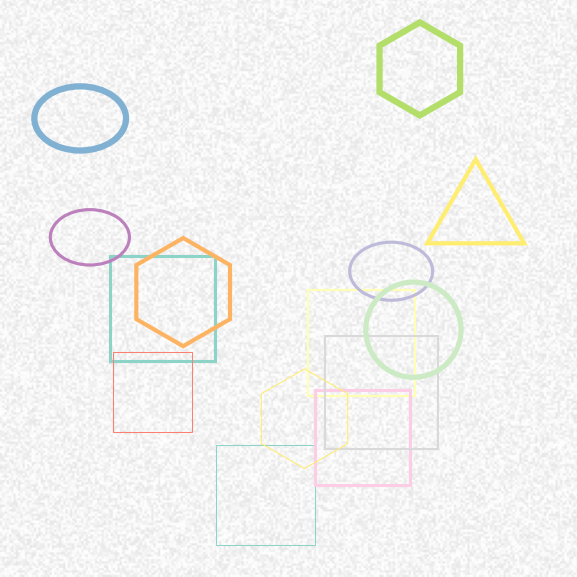[{"shape": "square", "thickness": 1.5, "radius": 0.45, "center": [0.281, 0.466]}, {"shape": "square", "thickness": 0.5, "radius": 0.43, "center": [0.459, 0.142]}, {"shape": "square", "thickness": 1, "radius": 0.46, "center": [0.626, 0.405]}, {"shape": "oval", "thickness": 1.5, "radius": 0.36, "center": [0.677, 0.53]}, {"shape": "square", "thickness": 0.5, "radius": 0.34, "center": [0.264, 0.32]}, {"shape": "oval", "thickness": 3, "radius": 0.4, "center": [0.139, 0.794]}, {"shape": "hexagon", "thickness": 2, "radius": 0.47, "center": [0.317, 0.493]}, {"shape": "hexagon", "thickness": 3, "radius": 0.4, "center": [0.727, 0.88]}, {"shape": "square", "thickness": 1.5, "radius": 0.41, "center": [0.628, 0.241]}, {"shape": "square", "thickness": 1, "radius": 0.49, "center": [0.661, 0.32]}, {"shape": "oval", "thickness": 1.5, "radius": 0.34, "center": [0.156, 0.588]}, {"shape": "circle", "thickness": 2.5, "radius": 0.41, "center": [0.716, 0.428]}, {"shape": "hexagon", "thickness": 0.5, "radius": 0.43, "center": [0.527, 0.274]}, {"shape": "triangle", "thickness": 2, "radius": 0.48, "center": [0.824, 0.626]}]